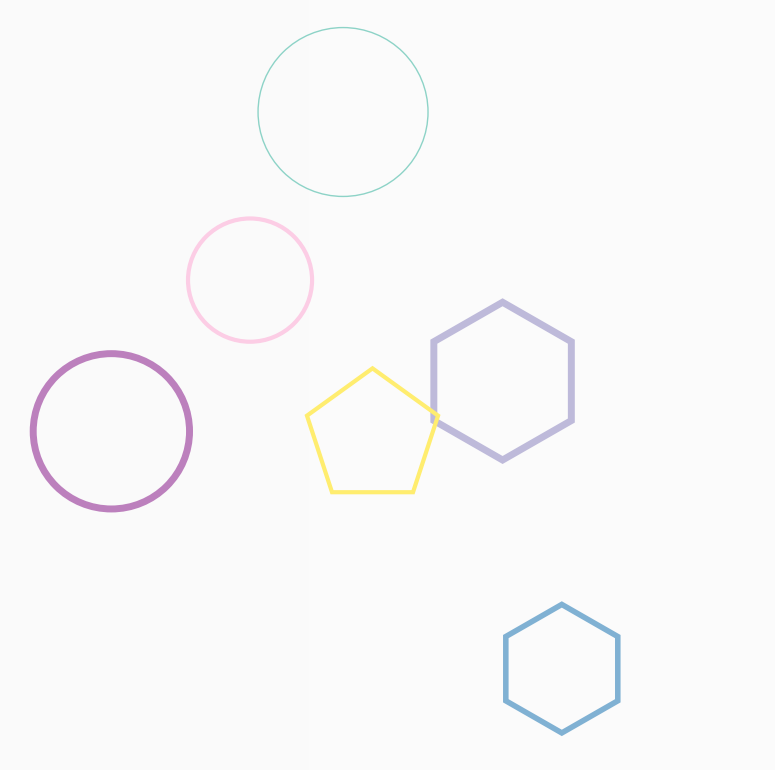[{"shape": "circle", "thickness": 0.5, "radius": 0.55, "center": [0.443, 0.855]}, {"shape": "hexagon", "thickness": 2.5, "radius": 0.51, "center": [0.649, 0.505]}, {"shape": "hexagon", "thickness": 2, "radius": 0.42, "center": [0.725, 0.132]}, {"shape": "circle", "thickness": 1.5, "radius": 0.4, "center": [0.323, 0.636]}, {"shape": "circle", "thickness": 2.5, "radius": 0.5, "center": [0.144, 0.44]}, {"shape": "pentagon", "thickness": 1.5, "radius": 0.44, "center": [0.481, 0.433]}]